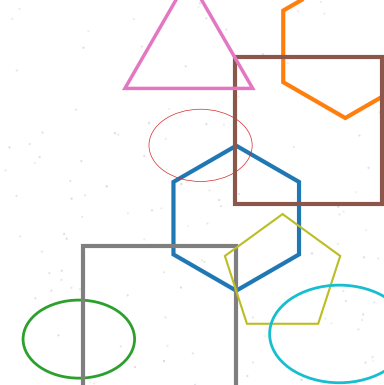[{"shape": "hexagon", "thickness": 3, "radius": 0.94, "center": [0.614, 0.433]}, {"shape": "hexagon", "thickness": 3, "radius": 0.93, "center": [0.897, 0.88]}, {"shape": "oval", "thickness": 2, "radius": 0.72, "center": [0.205, 0.119]}, {"shape": "oval", "thickness": 0.5, "radius": 0.67, "center": [0.521, 0.622]}, {"shape": "square", "thickness": 3, "radius": 0.96, "center": [0.801, 0.661]}, {"shape": "triangle", "thickness": 2.5, "radius": 0.96, "center": [0.49, 0.866]}, {"shape": "square", "thickness": 3, "radius": 1.0, "center": [0.414, 0.161]}, {"shape": "pentagon", "thickness": 1.5, "radius": 0.79, "center": [0.734, 0.286]}, {"shape": "oval", "thickness": 2, "radius": 0.91, "center": [0.881, 0.133]}]